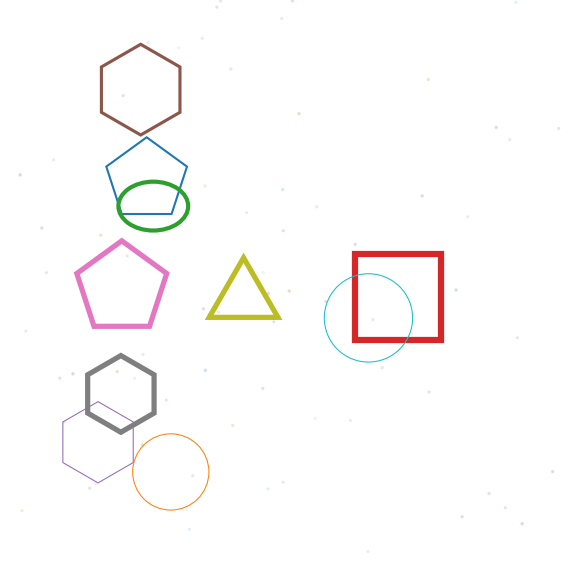[{"shape": "pentagon", "thickness": 1, "radius": 0.37, "center": [0.254, 0.688]}, {"shape": "circle", "thickness": 0.5, "radius": 0.33, "center": [0.296, 0.182]}, {"shape": "oval", "thickness": 2, "radius": 0.3, "center": [0.265, 0.642]}, {"shape": "square", "thickness": 3, "radius": 0.37, "center": [0.689, 0.485]}, {"shape": "hexagon", "thickness": 0.5, "radius": 0.35, "center": [0.17, 0.233]}, {"shape": "hexagon", "thickness": 1.5, "radius": 0.39, "center": [0.244, 0.844]}, {"shape": "pentagon", "thickness": 2.5, "radius": 0.41, "center": [0.211, 0.5]}, {"shape": "hexagon", "thickness": 2.5, "radius": 0.33, "center": [0.209, 0.317]}, {"shape": "triangle", "thickness": 2.5, "radius": 0.34, "center": [0.422, 0.484]}, {"shape": "circle", "thickness": 0.5, "radius": 0.38, "center": [0.638, 0.449]}]